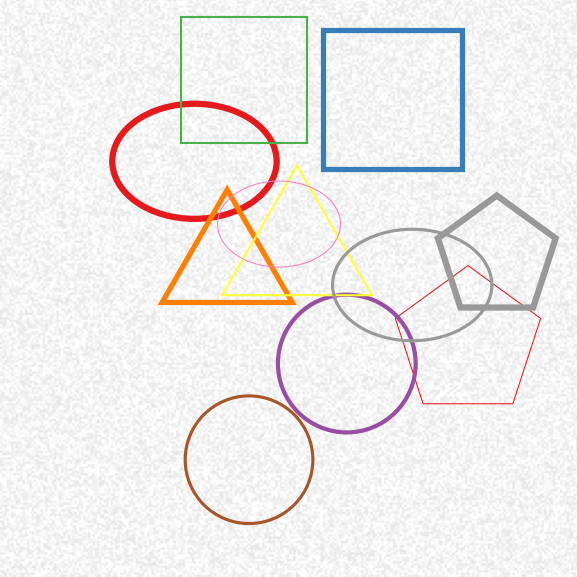[{"shape": "oval", "thickness": 3, "radius": 0.71, "center": [0.337, 0.72]}, {"shape": "pentagon", "thickness": 0.5, "radius": 0.66, "center": [0.81, 0.407]}, {"shape": "square", "thickness": 2.5, "radius": 0.6, "center": [0.68, 0.827]}, {"shape": "square", "thickness": 1, "radius": 0.55, "center": [0.422, 0.86]}, {"shape": "circle", "thickness": 2, "radius": 0.6, "center": [0.6, 0.37]}, {"shape": "triangle", "thickness": 2.5, "radius": 0.65, "center": [0.393, 0.54]}, {"shape": "triangle", "thickness": 1, "radius": 0.75, "center": [0.514, 0.563]}, {"shape": "circle", "thickness": 1.5, "radius": 0.55, "center": [0.431, 0.203]}, {"shape": "oval", "thickness": 0.5, "radius": 0.53, "center": [0.483, 0.611]}, {"shape": "oval", "thickness": 1.5, "radius": 0.69, "center": [0.714, 0.506]}, {"shape": "pentagon", "thickness": 3, "radius": 0.54, "center": [0.86, 0.553]}]